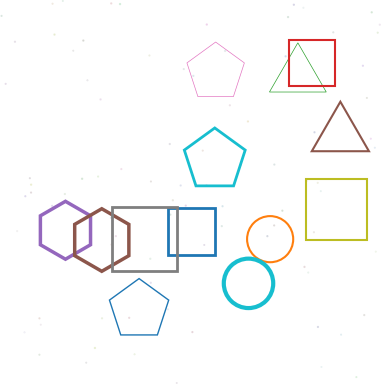[{"shape": "square", "thickness": 2, "radius": 0.3, "center": [0.498, 0.398]}, {"shape": "pentagon", "thickness": 1, "radius": 0.4, "center": [0.361, 0.195]}, {"shape": "circle", "thickness": 1.5, "radius": 0.3, "center": [0.702, 0.379]}, {"shape": "triangle", "thickness": 0.5, "radius": 0.43, "center": [0.774, 0.804]}, {"shape": "square", "thickness": 1.5, "radius": 0.3, "center": [0.81, 0.837]}, {"shape": "hexagon", "thickness": 2.5, "radius": 0.38, "center": [0.17, 0.402]}, {"shape": "triangle", "thickness": 1.5, "radius": 0.43, "center": [0.884, 0.65]}, {"shape": "hexagon", "thickness": 2.5, "radius": 0.41, "center": [0.264, 0.377]}, {"shape": "pentagon", "thickness": 0.5, "radius": 0.39, "center": [0.56, 0.812]}, {"shape": "square", "thickness": 2, "radius": 0.42, "center": [0.376, 0.379]}, {"shape": "square", "thickness": 1.5, "radius": 0.4, "center": [0.874, 0.455]}, {"shape": "circle", "thickness": 3, "radius": 0.32, "center": [0.645, 0.264]}, {"shape": "pentagon", "thickness": 2, "radius": 0.42, "center": [0.558, 0.584]}]